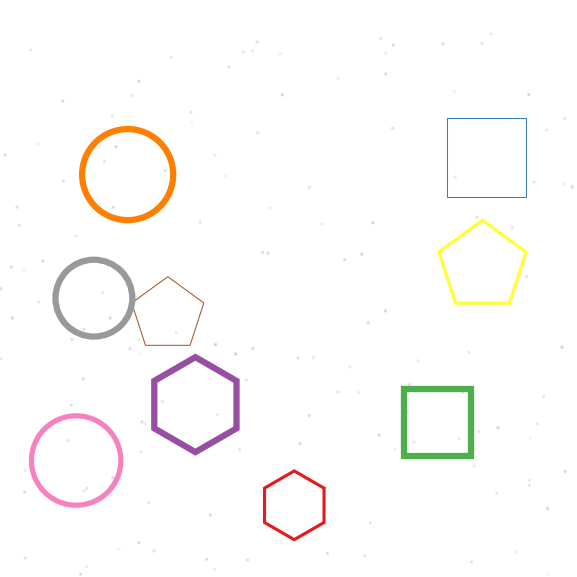[{"shape": "hexagon", "thickness": 1.5, "radius": 0.3, "center": [0.51, 0.124]}, {"shape": "square", "thickness": 0.5, "radius": 0.34, "center": [0.843, 0.727]}, {"shape": "square", "thickness": 3, "radius": 0.29, "center": [0.757, 0.267]}, {"shape": "hexagon", "thickness": 3, "radius": 0.41, "center": [0.338, 0.298]}, {"shape": "circle", "thickness": 3, "radius": 0.39, "center": [0.221, 0.697]}, {"shape": "pentagon", "thickness": 1.5, "radius": 0.4, "center": [0.835, 0.538]}, {"shape": "pentagon", "thickness": 0.5, "radius": 0.33, "center": [0.291, 0.454]}, {"shape": "circle", "thickness": 2.5, "radius": 0.39, "center": [0.132, 0.202]}, {"shape": "circle", "thickness": 3, "radius": 0.33, "center": [0.163, 0.483]}]